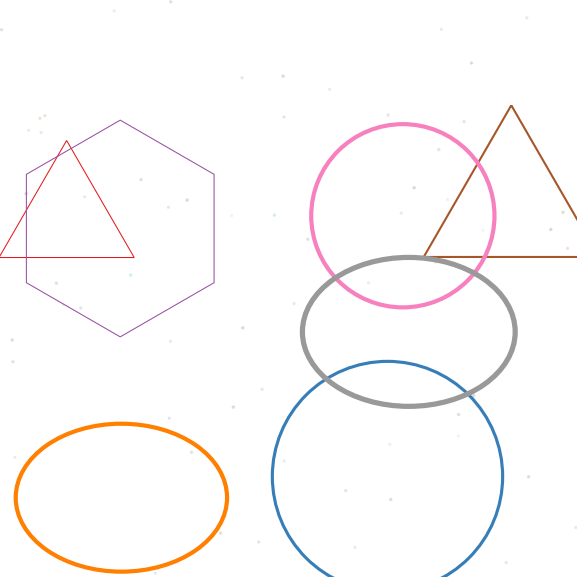[{"shape": "triangle", "thickness": 0.5, "radius": 0.68, "center": [0.115, 0.621]}, {"shape": "circle", "thickness": 1.5, "radius": 1.0, "center": [0.671, 0.174]}, {"shape": "hexagon", "thickness": 0.5, "radius": 0.94, "center": [0.208, 0.603]}, {"shape": "oval", "thickness": 2, "radius": 0.91, "center": [0.21, 0.137]}, {"shape": "triangle", "thickness": 1, "radius": 0.88, "center": [0.885, 0.642]}, {"shape": "circle", "thickness": 2, "radius": 0.79, "center": [0.698, 0.626]}, {"shape": "oval", "thickness": 2.5, "radius": 0.92, "center": [0.708, 0.424]}]